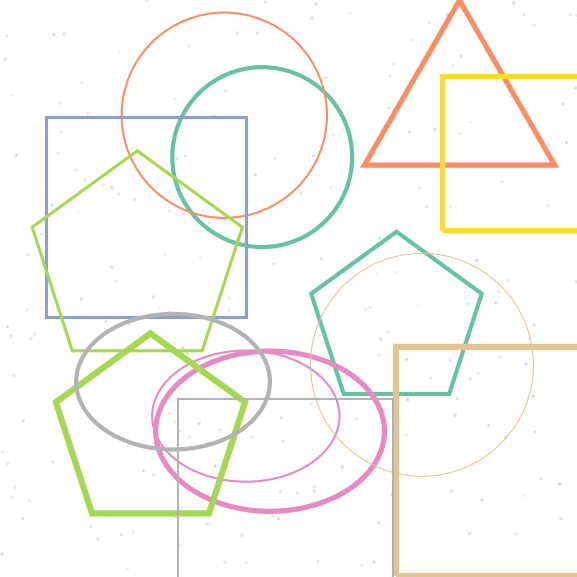[{"shape": "circle", "thickness": 2, "radius": 0.78, "center": [0.454, 0.727]}, {"shape": "pentagon", "thickness": 2, "radius": 0.78, "center": [0.687, 0.443]}, {"shape": "circle", "thickness": 1, "radius": 0.89, "center": [0.388, 0.8]}, {"shape": "triangle", "thickness": 2.5, "radius": 0.95, "center": [0.796, 0.808]}, {"shape": "square", "thickness": 1.5, "radius": 0.87, "center": [0.253, 0.623]}, {"shape": "oval", "thickness": 1, "radius": 0.81, "center": [0.426, 0.279]}, {"shape": "oval", "thickness": 2.5, "radius": 0.99, "center": [0.468, 0.252]}, {"shape": "pentagon", "thickness": 1.5, "radius": 0.96, "center": [0.238, 0.547]}, {"shape": "pentagon", "thickness": 3, "radius": 0.86, "center": [0.261, 0.25]}, {"shape": "square", "thickness": 2.5, "radius": 0.67, "center": [0.898, 0.734]}, {"shape": "circle", "thickness": 0.5, "radius": 0.97, "center": [0.731, 0.367]}, {"shape": "square", "thickness": 3, "radius": 0.99, "center": [0.885, 0.2]}, {"shape": "square", "thickness": 1, "radius": 0.93, "center": [0.494, 0.122]}, {"shape": "oval", "thickness": 2, "radius": 0.84, "center": [0.3, 0.338]}]